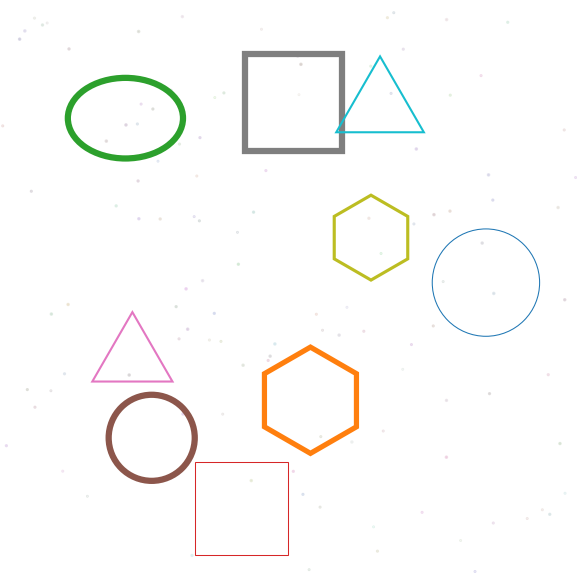[{"shape": "circle", "thickness": 0.5, "radius": 0.46, "center": [0.841, 0.51]}, {"shape": "hexagon", "thickness": 2.5, "radius": 0.46, "center": [0.538, 0.306]}, {"shape": "oval", "thickness": 3, "radius": 0.5, "center": [0.217, 0.795]}, {"shape": "square", "thickness": 0.5, "radius": 0.4, "center": [0.418, 0.118]}, {"shape": "circle", "thickness": 3, "radius": 0.37, "center": [0.263, 0.241]}, {"shape": "triangle", "thickness": 1, "radius": 0.4, "center": [0.229, 0.379]}, {"shape": "square", "thickness": 3, "radius": 0.42, "center": [0.508, 0.822]}, {"shape": "hexagon", "thickness": 1.5, "radius": 0.37, "center": [0.642, 0.588]}, {"shape": "triangle", "thickness": 1, "radius": 0.44, "center": [0.658, 0.814]}]